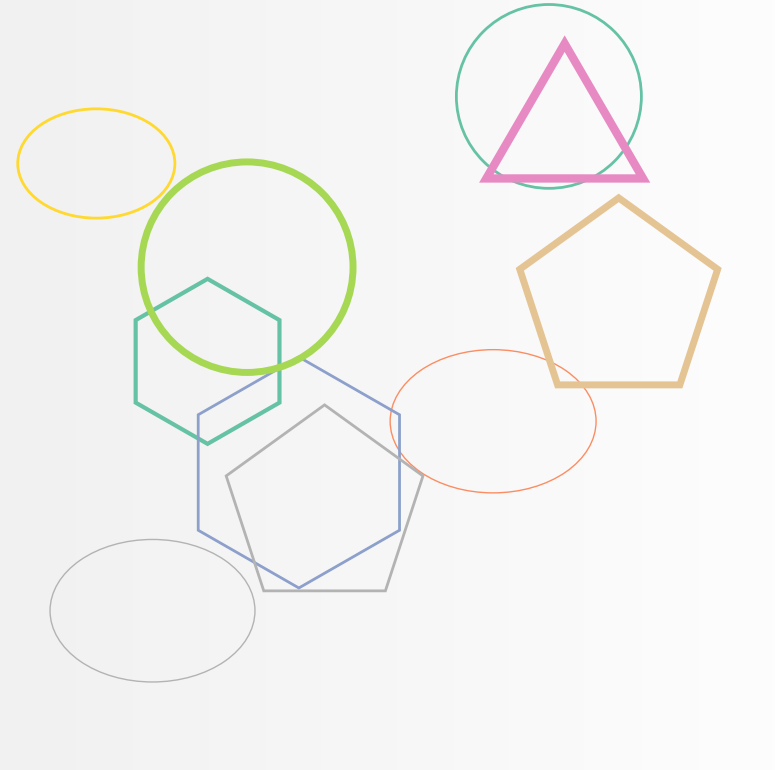[{"shape": "hexagon", "thickness": 1.5, "radius": 0.54, "center": [0.268, 0.531]}, {"shape": "circle", "thickness": 1, "radius": 0.6, "center": [0.708, 0.875]}, {"shape": "oval", "thickness": 0.5, "radius": 0.66, "center": [0.636, 0.453]}, {"shape": "hexagon", "thickness": 1, "radius": 0.75, "center": [0.386, 0.386]}, {"shape": "triangle", "thickness": 3, "radius": 0.58, "center": [0.729, 0.827]}, {"shape": "circle", "thickness": 2.5, "radius": 0.68, "center": [0.319, 0.653]}, {"shape": "oval", "thickness": 1, "radius": 0.51, "center": [0.124, 0.788]}, {"shape": "pentagon", "thickness": 2.5, "radius": 0.67, "center": [0.798, 0.609]}, {"shape": "oval", "thickness": 0.5, "radius": 0.66, "center": [0.197, 0.207]}, {"shape": "pentagon", "thickness": 1, "radius": 0.67, "center": [0.419, 0.341]}]